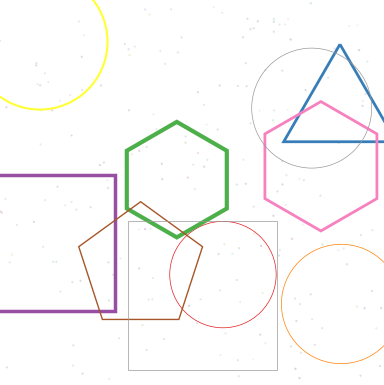[{"shape": "circle", "thickness": 0.5, "radius": 0.69, "center": [0.579, 0.287]}, {"shape": "triangle", "thickness": 2, "radius": 0.84, "center": [0.883, 0.716]}, {"shape": "hexagon", "thickness": 3, "radius": 0.75, "center": [0.459, 0.533]}, {"shape": "square", "thickness": 2.5, "radius": 0.88, "center": [0.122, 0.369]}, {"shape": "circle", "thickness": 0.5, "radius": 0.78, "center": [0.886, 0.21]}, {"shape": "circle", "thickness": 1.5, "radius": 0.88, "center": [0.103, 0.891]}, {"shape": "pentagon", "thickness": 1, "radius": 0.84, "center": [0.365, 0.307]}, {"shape": "hexagon", "thickness": 2, "radius": 0.84, "center": [0.834, 0.568]}, {"shape": "circle", "thickness": 0.5, "radius": 0.78, "center": [0.81, 0.719]}, {"shape": "square", "thickness": 0.5, "radius": 0.97, "center": [0.526, 0.233]}]